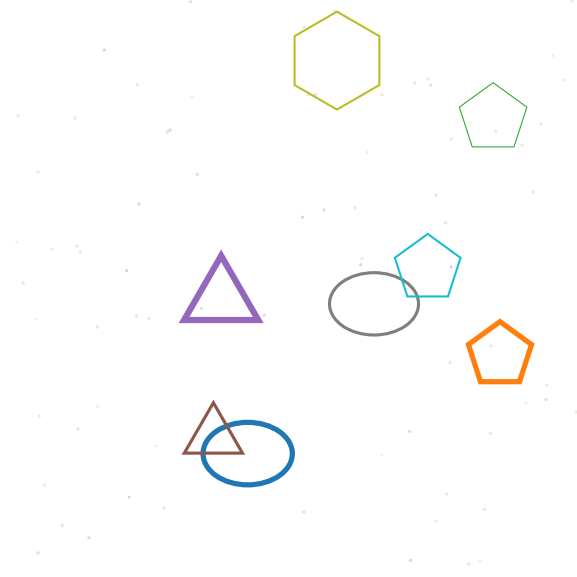[{"shape": "oval", "thickness": 2.5, "radius": 0.39, "center": [0.429, 0.214]}, {"shape": "pentagon", "thickness": 2.5, "radius": 0.29, "center": [0.866, 0.385]}, {"shape": "pentagon", "thickness": 0.5, "radius": 0.31, "center": [0.854, 0.795]}, {"shape": "triangle", "thickness": 3, "radius": 0.37, "center": [0.383, 0.482]}, {"shape": "triangle", "thickness": 1.5, "radius": 0.29, "center": [0.37, 0.244]}, {"shape": "oval", "thickness": 1.5, "radius": 0.39, "center": [0.648, 0.473]}, {"shape": "hexagon", "thickness": 1, "radius": 0.42, "center": [0.583, 0.894]}, {"shape": "pentagon", "thickness": 1, "radius": 0.3, "center": [0.741, 0.534]}]